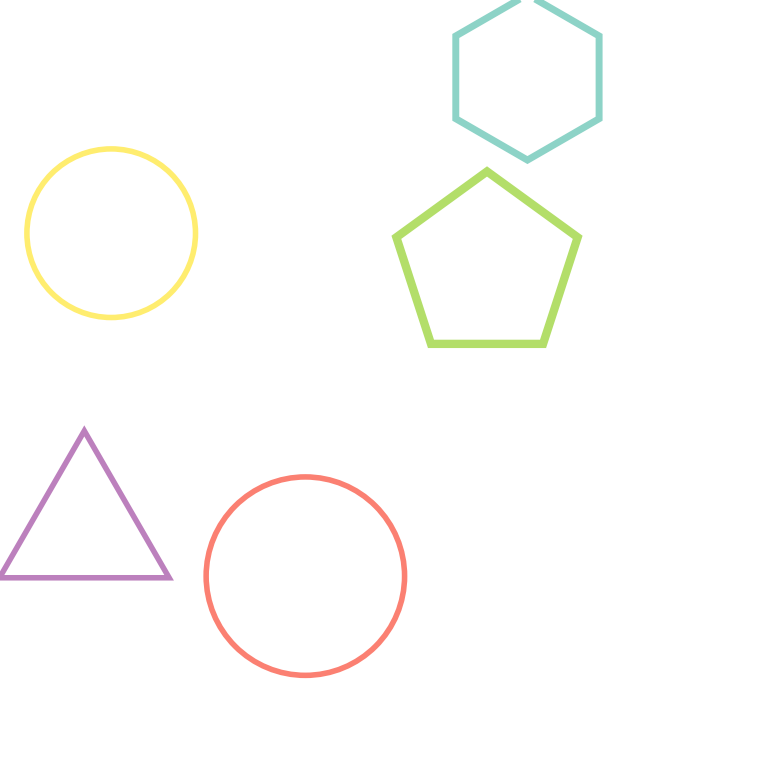[{"shape": "hexagon", "thickness": 2.5, "radius": 0.54, "center": [0.685, 0.9]}, {"shape": "circle", "thickness": 2, "radius": 0.64, "center": [0.397, 0.252]}, {"shape": "pentagon", "thickness": 3, "radius": 0.62, "center": [0.632, 0.654]}, {"shape": "triangle", "thickness": 2, "radius": 0.64, "center": [0.109, 0.313]}, {"shape": "circle", "thickness": 2, "radius": 0.55, "center": [0.144, 0.697]}]